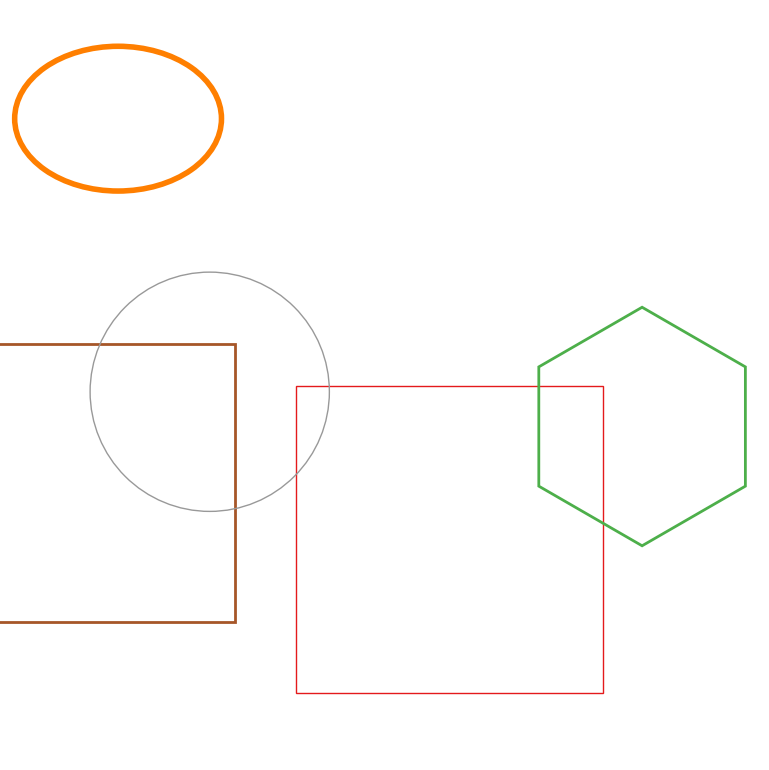[{"shape": "square", "thickness": 0.5, "radius": 1.0, "center": [0.584, 0.299]}, {"shape": "hexagon", "thickness": 1, "radius": 0.77, "center": [0.834, 0.446]}, {"shape": "oval", "thickness": 2, "radius": 0.67, "center": [0.153, 0.846]}, {"shape": "square", "thickness": 1, "radius": 0.91, "center": [0.124, 0.373]}, {"shape": "circle", "thickness": 0.5, "radius": 0.78, "center": [0.272, 0.491]}]